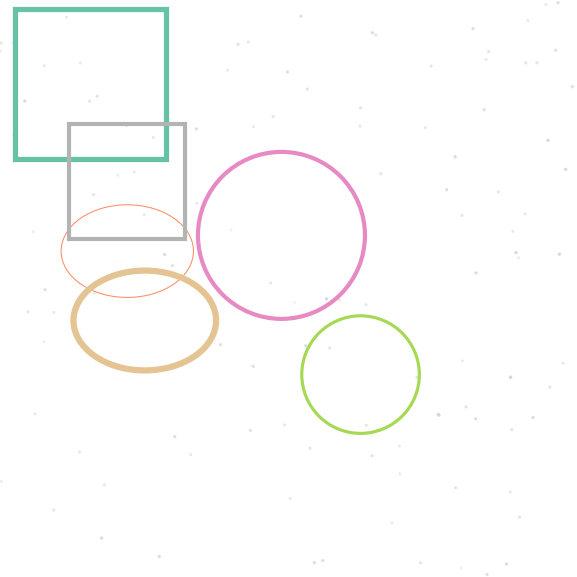[{"shape": "square", "thickness": 2.5, "radius": 0.65, "center": [0.157, 0.854]}, {"shape": "oval", "thickness": 0.5, "radius": 0.57, "center": [0.22, 0.564]}, {"shape": "circle", "thickness": 2, "radius": 0.72, "center": [0.487, 0.592]}, {"shape": "circle", "thickness": 1.5, "radius": 0.51, "center": [0.624, 0.35]}, {"shape": "oval", "thickness": 3, "radius": 0.62, "center": [0.251, 0.444]}, {"shape": "square", "thickness": 2, "radius": 0.5, "center": [0.22, 0.685]}]